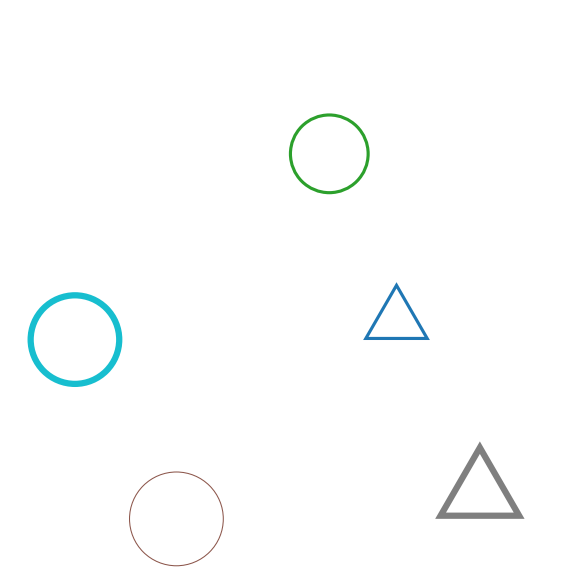[{"shape": "triangle", "thickness": 1.5, "radius": 0.31, "center": [0.687, 0.444]}, {"shape": "circle", "thickness": 1.5, "radius": 0.34, "center": [0.57, 0.733]}, {"shape": "circle", "thickness": 0.5, "radius": 0.41, "center": [0.305, 0.101]}, {"shape": "triangle", "thickness": 3, "radius": 0.39, "center": [0.831, 0.145]}, {"shape": "circle", "thickness": 3, "radius": 0.38, "center": [0.13, 0.411]}]